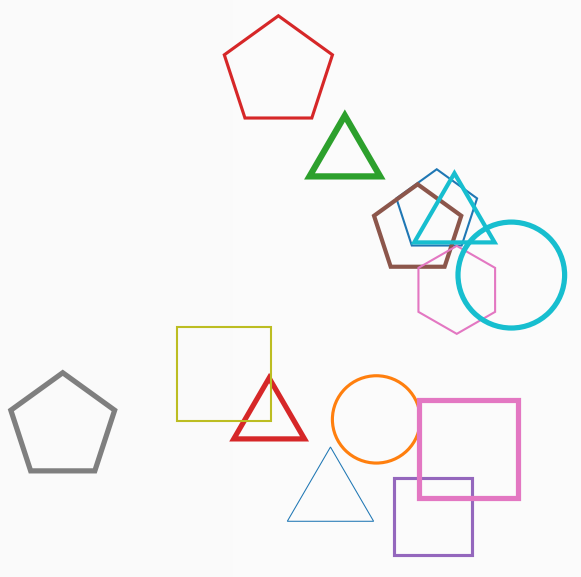[{"shape": "triangle", "thickness": 0.5, "radius": 0.43, "center": [0.569, 0.139]}, {"shape": "pentagon", "thickness": 1, "radius": 0.36, "center": [0.751, 0.633]}, {"shape": "circle", "thickness": 1.5, "radius": 0.38, "center": [0.647, 0.273]}, {"shape": "triangle", "thickness": 3, "radius": 0.35, "center": [0.593, 0.729]}, {"shape": "pentagon", "thickness": 1.5, "radius": 0.49, "center": [0.479, 0.874]}, {"shape": "triangle", "thickness": 2.5, "radius": 0.35, "center": [0.463, 0.274]}, {"shape": "square", "thickness": 1.5, "radius": 0.33, "center": [0.745, 0.105]}, {"shape": "pentagon", "thickness": 2, "radius": 0.39, "center": [0.719, 0.601]}, {"shape": "square", "thickness": 2.5, "radius": 0.43, "center": [0.807, 0.221]}, {"shape": "hexagon", "thickness": 1, "radius": 0.38, "center": [0.786, 0.497]}, {"shape": "pentagon", "thickness": 2.5, "radius": 0.47, "center": [0.108, 0.26]}, {"shape": "square", "thickness": 1, "radius": 0.41, "center": [0.385, 0.351]}, {"shape": "triangle", "thickness": 2, "radius": 0.4, "center": [0.782, 0.619]}, {"shape": "circle", "thickness": 2.5, "radius": 0.46, "center": [0.88, 0.523]}]